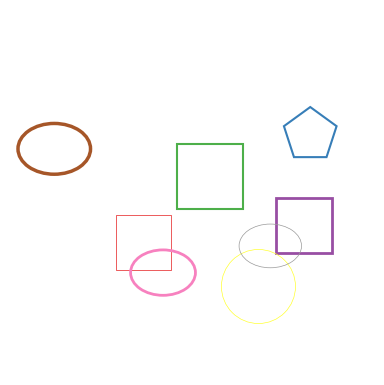[{"shape": "square", "thickness": 0.5, "radius": 0.36, "center": [0.372, 0.37]}, {"shape": "pentagon", "thickness": 1.5, "radius": 0.36, "center": [0.806, 0.65]}, {"shape": "square", "thickness": 1.5, "radius": 0.42, "center": [0.545, 0.541]}, {"shape": "square", "thickness": 2, "radius": 0.36, "center": [0.79, 0.414]}, {"shape": "circle", "thickness": 0.5, "radius": 0.48, "center": [0.671, 0.256]}, {"shape": "oval", "thickness": 2.5, "radius": 0.47, "center": [0.141, 0.613]}, {"shape": "oval", "thickness": 2, "radius": 0.42, "center": [0.423, 0.292]}, {"shape": "oval", "thickness": 0.5, "radius": 0.41, "center": [0.702, 0.361]}]